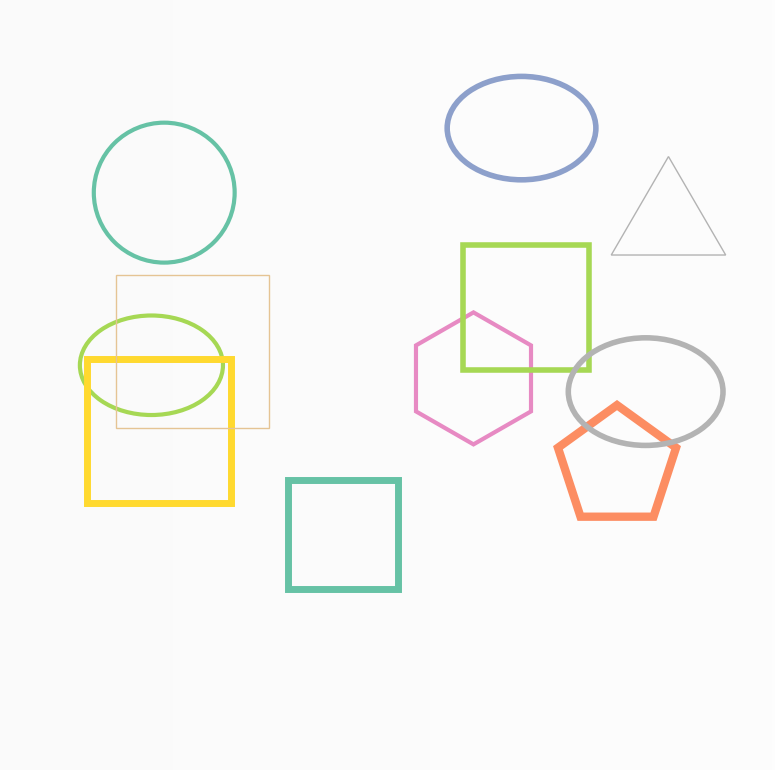[{"shape": "square", "thickness": 2.5, "radius": 0.35, "center": [0.443, 0.306]}, {"shape": "circle", "thickness": 1.5, "radius": 0.45, "center": [0.212, 0.75]}, {"shape": "pentagon", "thickness": 3, "radius": 0.4, "center": [0.796, 0.394]}, {"shape": "oval", "thickness": 2, "radius": 0.48, "center": [0.673, 0.834]}, {"shape": "hexagon", "thickness": 1.5, "radius": 0.43, "center": [0.611, 0.509]}, {"shape": "oval", "thickness": 1.5, "radius": 0.46, "center": [0.195, 0.526]}, {"shape": "square", "thickness": 2, "radius": 0.41, "center": [0.679, 0.6]}, {"shape": "square", "thickness": 2.5, "radius": 0.47, "center": [0.205, 0.44]}, {"shape": "square", "thickness": 0.5, "radius": 0.5, "center": [0.248, 0.543]}, {"shape": "triangle", "thickness": 0.5, "radius": 0.43, "center": [0.863, 0.711]}, {"shape": "oval", "thickness": 2, "radius": 0.5, "center": [0.833, 0.491]}]